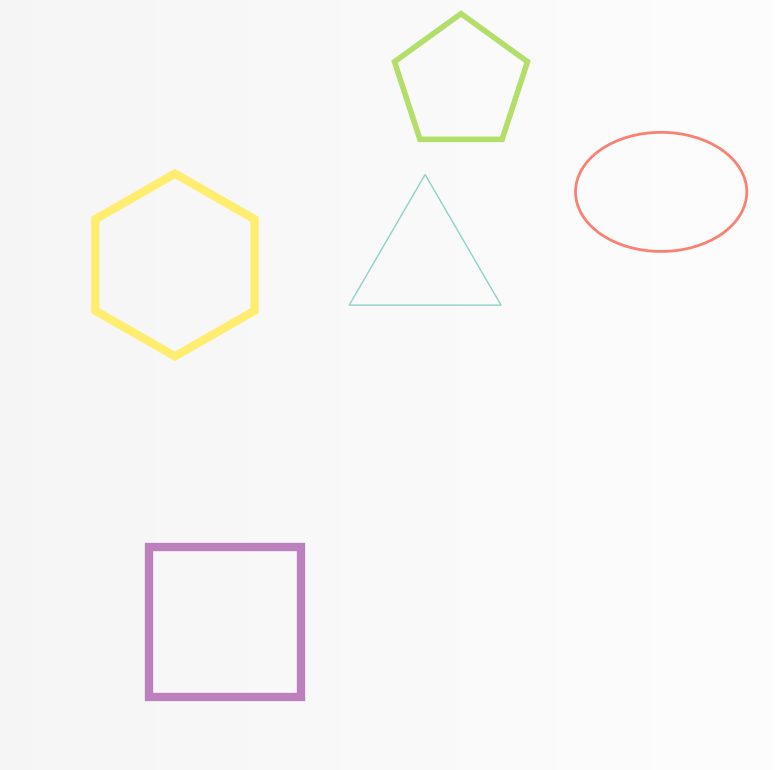[{"shape": "triangle", "thickness": 0.5, "radius": 0.57, "center": [0.549, 0.66]}, {"shape": "oval", "thickness": 1, "radius": 0.55, "center": [0.853, 0.751]}, {"shape": "pentagon", "thickness": 2, "radius": 0.45, "center": [0.595, 0.892]}, {"shape": "square", "thickness": 3, "radius": 0.49, "center": [0.29, 0.192]}, {"shape": "hexagon", "thickness": 3, "radius": 0.59, "center": [0.226, 0.656]}]